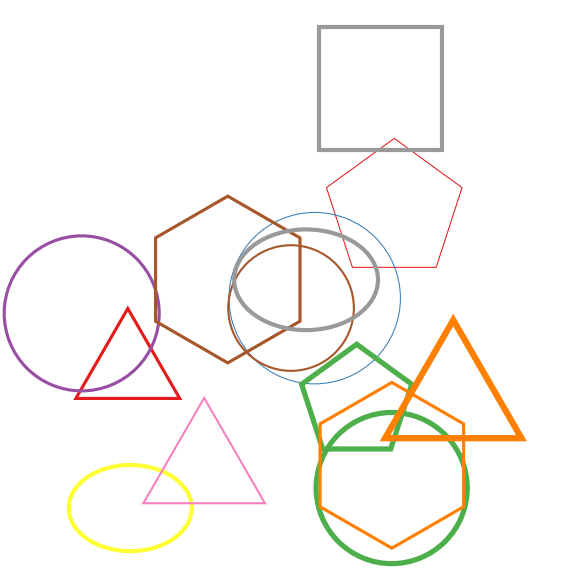[{"shape": "triangle", "thickness": 1.5, "radius": 0.52, "center": [0.221, 0.361]}, {"shape": "pentagon", "thickness": 0.5, "radius": 0.62, "center": [0.683, 0.636]}, {"shape": "circle", "thickness": 0.5, "radius": 0.74, "center": [0.545, 0.483]}, {"shape": "circle", "thickness": 2.5, "radius": 0.65, "center": [0.678, 0.154]}, {"shape": "pentagon", "thickness": 2.5, "radius": 0.5, "center": [0.618, 0.303]}, {"shape": "circle", "thickness": 1.5, "radius": 0.67, "center": [0.141, 0.456]}, {"shape": "triangle", "thickness": 3, "radius": 0.68, "center": [0.785, 0.309]}, {"shape": "hexagon", "thickness": 1.5, "radius": 0.72, "center": [0.679, 0.193]}, {"shape": "oval", "thickness": 2, "radius": 0.53, "center": [0.226, 0.119]}, {"shape": "circle", "thickness": 1, "radius": 0.54, "center": [0.504, 0.466]}, {"shape": "hexagon", "thickness": 1.5, "radius": 0.72, "center": [0.394, 0.515]}, {"shape": "triangle", "thickness": 1, "radius": 0.61, "center": [0.354, 0.189]}, {"shape": "oval", "thickness": 2, "radius": 0.62, "center": [0.53, 0.515]}, {"shape": "square", "thickness": 2, "radius": 0.53, "center": [0.659, 0.846]}]